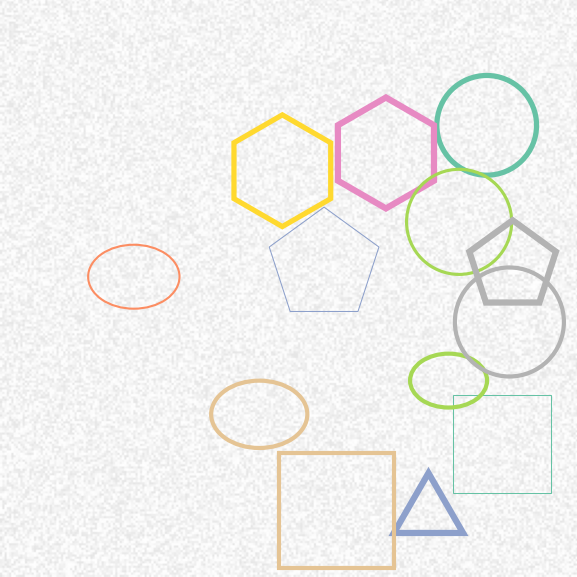[{"shape": "circle", "thickness": 2.5, "radius": 0.43, "center": [0.843, 0.782]}, {"shape": "square", "thickness": 0.5, "radius": 0.42, "center": [0.87, 0.23]}, {"shape": "oval", "thickness": 1, "radius": 0.4, "center": [0.232, 0.52]}, {"shape": "pentagon", "thickness": 0.5, "radius": 0.5, "center": [0.561, 0.541]}, {"shape": "triangle", "thickness": 3, "radius": 0.35, "center": [0.742, 0.111]}, {"shape": "hexagon", "thickness": 3, "radius": 0.48, "center": [0.668, 0.734]}, {"shape": "circle", "thickness": 1.5, "radius": 0.46, "center": [0.795, 0.615]}, {"shape": "oval", "thickness": 2, "radius": 0.33, "center": [0.777, 0.34]}, {"shape": "hexagon", "thickness": 2.5, "radius": 0.48, "center": [0.489, 0.704]}, {"shape": "oval", "thickness": 2, "radius": 0.42, "center": [0.449, 0.282]}, {"shape": "square", "thickness": 2, "radius": 0.5, "center": [0.583, 0.115]}, {"shape": "circle", "thickness": 2, "radius": 0.47, "center": [0.882, 0.442]}, {"shape": "pentagon", "thickness": 3, "radius": 0.39, "center": [0.888, 0.539]}]